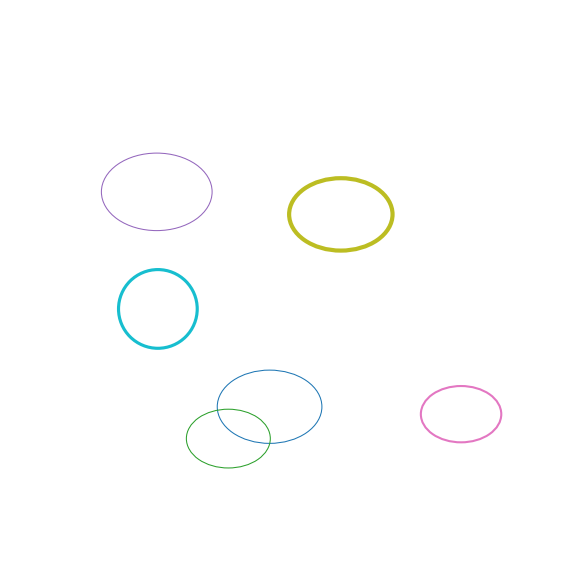[{"shape": "oval", "thickness": 0.5, "radius": 0.45, "center": [0.467, 0.295]}, {"shape": "oval", "thickness": 0.5, "radius": 0.36, "center": [0.395, 0.24]}, {"shape": "oval", "thickness": 0.5, "radius": 0.48, "center": [0.271, 0.667]}, {"shape": "oval", "thickness": 1, "radius": 0.35, "center": [0.798, 0.282]}, {"shape": "oval", "thickness": 2, "radius": 0.45, "center": [0.59, 0.628]}, {"shape": "circle", "thickness": 1.5, "radius": 0.34, "center": [0.273, 0.464]}]